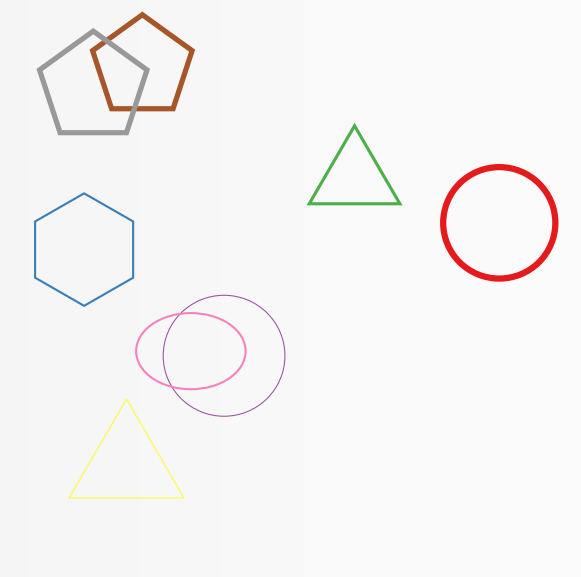[{"shape": "circle", "thickness": 3, "radius": 0.48, "center": [0.859, 0.613]}, {"shape": "hexagon", "thickness": 1, "radius": 0.49, "center": [0.145, 0.567]}, {"shape": "triangle", "thickness": 1.5, "radius": 0.45, "center": [0.61, 0.691]}, {"shape": "circle", "thickness": 0.5, "radius": 0.52, "center": [0.385, 0.383]}, {"shape": "triangle", "thickness": 0.5, "radius": 0.57, "center": [0.218, 0.194]}, {"shape": "pentagon", "thickness": 2.5, "radius": 0.45, "center": [0.245, 0.884]}, {"shape": "oval", "thickness": 1, "radius": 0.47, "center": [0.328, 0.391]}, {"shape": "pentagon", "thickness": 2.5, "radius": 0.49, "center": [0.16, 0.848]}]